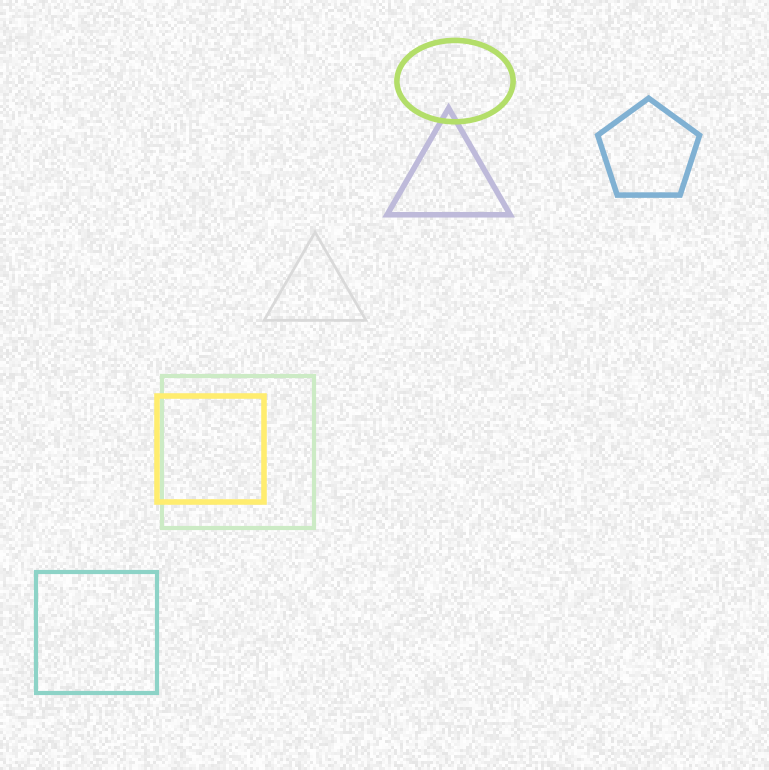[{"shape": "square", "thickness": 1.5, "radius": 0.39, "center": [0.125, 0.178]}, {"shape": "triangle", "thickness": 2, "radius": 0.46, "center": [0.583, 0.767]}, {"shape": "pentagon", "thickness": 2, "radius": 0.35, "center": [0.842, 0.803]}, {"shape": "oval", "thickness": 2, "radius": 0.38, "center": [0.591, 0.895]}, {"shape": "triangle", "thickness": 1, "radius": 0.38, "center": [0.409, 0.622]}, {"shape": "square", "thickness": 1.5, "radius": 0.49, "center": [0.309, 0.413]}, {"shape": "square", "thickness": 2, "radius": 0.35, "center": [0.273, 0.417]}]